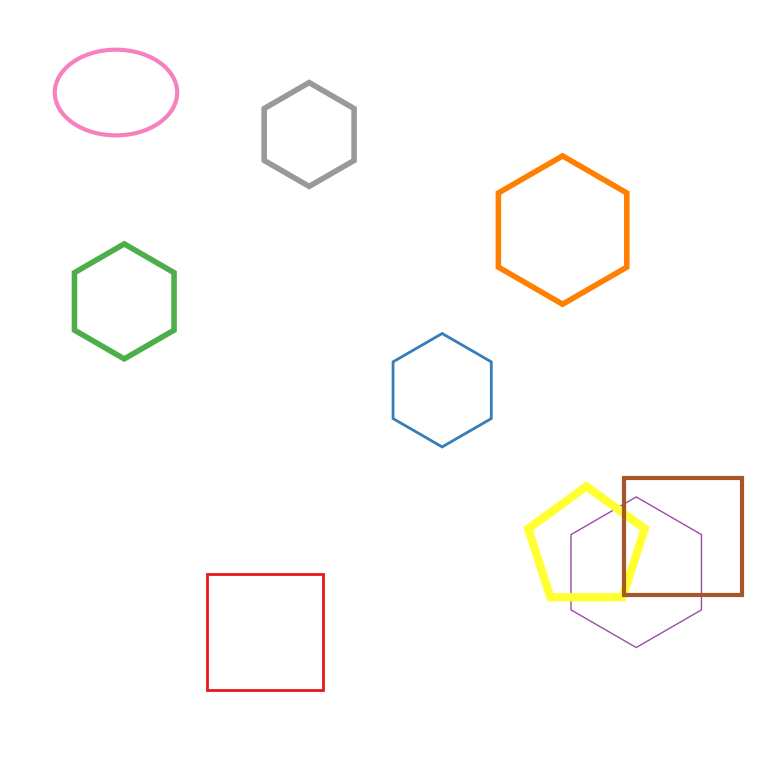[{"shape": "square", "thickness": 1, "radius": 0.38, "center": [0.345, 0.179]}, {"shape": "hexagon", "thickness": 1, "radius": 0.37, "center": [0.574, 0.493]}, {"shape": "hexagon", "thickness": 2, "radius": 0.37, "center": [0.161, 0.609]}, {"shape": "hexagon", "thickness": 0.5, "radius": 0.49, "center": [0.826, 0.257]}, {"shape": "hexagon", "thickness": 2, "radius": 0.48, "center": [0.731, 0.701]}, {"shape": "pentagon", "thickness": 3, "radius": 0.4, "center": [0.762, 0.289]}, {"shape": "square", "thickness": 1.5, "radius": 0.38, "center": [0.887, 0.304]}, {"shape": "oval", "thickness": 1.5, "radius": 0.4, "center": [0.151, 0.88]}, {"shape": "hexagon", "thickness": 2, "radius": 0.34, "center": [0.401, 0.825]}]